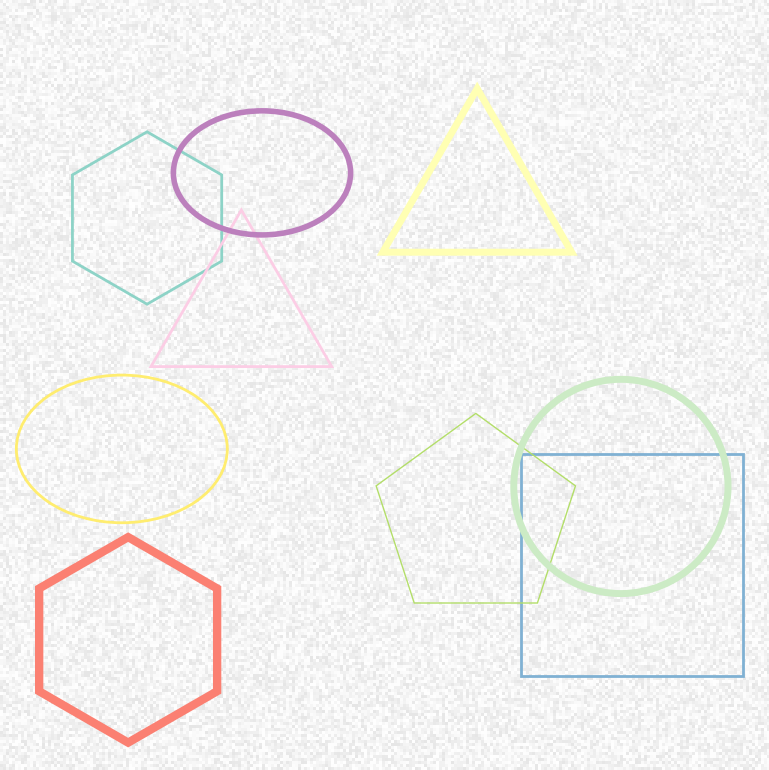[{"shape": "hexagon", "thickness": 1, "radius": 0.56, "center": [0.191, 0.717]}, {"shape": "triangle", "thickness": 2.5, "radius": 0.71, "center": [0.62, 0.743]}, {"shape": "hexagon", "thickness": 3, "radius": 0.67, "center": [0.166, 0.169]}, {"shape": "square", "thickness": 1, "radius": 0.72, "center": [0.821, 0.266]}, {"shape": "pentagon", "thickness": 0.5, "radius": 0.68, "center": [0.618, 0.327]}, {"shape": "triangle", "thickness": 1, "radius": 0.68, "center": [0.313, 0.592]}, {"shape": "oval", "thickness": 2, "radius": 0.58, "center": [0.34, 0.775]}, {"shape": "circle", "thickness": 2.5, "radius": 0.7, "center": [0.806, 0.368]}, {"shape": "oval", "thickness": 1, "radius": 0.68, "center": [0.158, 0.417]}]